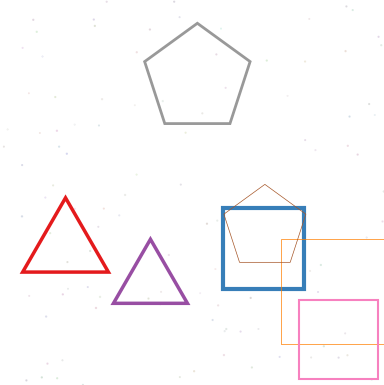[{"shape": "triangle", "thickness": 2.5, "radius": 0.64, "center": [0.17, 0.358]}, {"shape": "square", "thickness": 3, "radius": 0.53, "center": [0.685, 0.353]}, {"shape": "triangle", "thickness": 2.5, "radius": 0.55, "center": [0.391, 0.268]}, {"shape": "square", "thickness": 0.5, "radius": 0.68, "center": [0.868, 0.242]}, {"shape": "pentagon", "thickness": 0.5, "radius": 0.56, "center": [0.688, 0.409]}, {"shape": "square", "thickness": 1.5, "radius": 0.51, "center": [0.88, 0.117]}, {"shape": "pentagon", "thickness": 2, "radius": 0.72, "center": [0.513, 0.796]}]